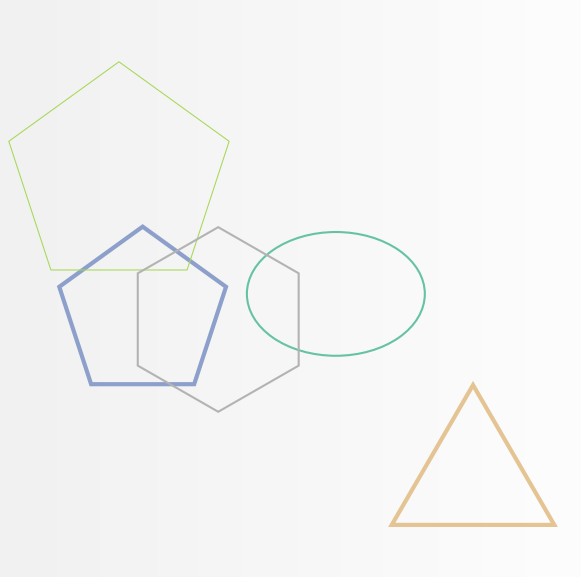[{"shape": "oval", "thickness": 1, "radius": 0.77, "center": [0.578, 0.49]}, {"shape": "pentagon", "thickness": 2, "radius": 0.75, "center": [0.245, 0.456]}, {"shape": "pentagon", "thickness": 0.5, "radius": 1.0, "center": [0.205, 0.693]}, {"shape": "triangle", "thickness": 2, "radius": 0.81, "center": [0.814, 0.171]}, {"shape": "hexagon", "thickness": 1, "radius": 0.8, "center": [0.375, 0.446]}]